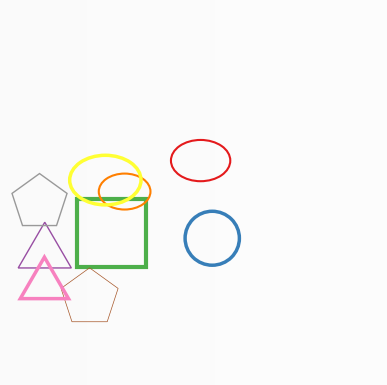[{"shape": "oval", "thickness": 1.5, "radius": 0.38, "center": [0.518, 0.583]}, {"shape": "circle", "thickness": 2.5, "radius": 0.35, "center": [0.548, 0.381]}, {"shape": "square", "thickness": 3, "radius": 0.44, "center": [0.288, 0.395]}, {"shape": "triangle", "thickness": 1, "radius": 0.4, "center": [0.116, 0.344]}, {"shape": "oval", "thickness": 1.5, "radius": 0.33, "center": [0.322, 0.502]}, {"shape": "oval", "thickness": 2.5, "radius": 0.46, "center": [0.272, 0.532]}, {"shape": "pentagon", "thickness": 0.5, "radius": 0.39, "center": [0.231, 0.227]}, {"shape": "triangle", "thickness": 2.5, "radius": 0.36, "center": [0.115, 0.26]}, {"shape": "pentagon", "thickness": 1, "radius": 0.37, "center": [0.102, 0.475]}]